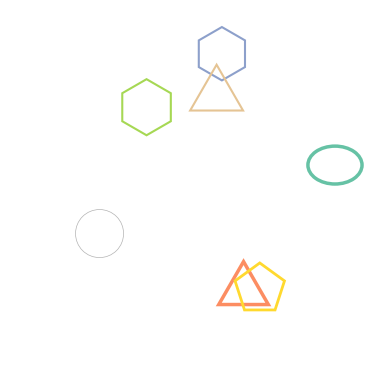[{"shape": "oval", "thickness": 2.5, "radius": 0.35, "center": [0.87, 0.571]}, {"shape": "triangle", "thickness": 2.5, "radius": 0.37, "center": [0.633, 0.246]}, {"shape": "hexagon", "thickness": 1.5, "radius": 0.35, "center": [0.576, 0.86]}, {"shape": "hexagon", "thickness": 1.5, "radius": 0.36, "center": [0.381, 0.722]}, {"shape": "pentagon", "thickness": 2, "radius": 0.34, "center": [0.675, 0.25]}, {"shape": "triangle", "thickness": 1.5, "radius": 0.4, "center": [0.563, 0.753]}, {"shape": "circle", "thickness": 0.5, "radius": 0.31, "center": [0.259, 0.393]}]